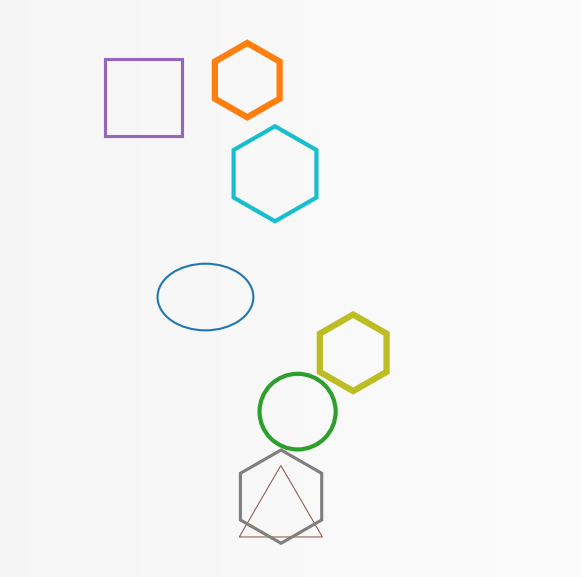[{"shape": "oval", "thickness": 1, "radius": 0.41, "center": [0.353, 0.485]}, {"shape": "hexagon", "thickness": 3, "radius": 0.32, "center": [0.425, 0.86]}, {"shape": "circle", "thickness": 2, "radius": 0.33, "center": [0.512, 0.286]}, {"shape": "square", "thickness": 1.5, "radius": 0.33, "center": [0.247, 0.831]}, {"shape": "triangle", "thickness": 0.5, "radius": 0.41, "center": [0.483, 0.111]}, {"shape": "hexagon", "thickness": 1.5, "radius": 0.4, "center": [0.484, 0.139]}, {"shape": "hexagon", "thickness": 3, "radius": 0.33, "center": [0.608, 0.388]}, {"shape": "hexagon", "thickness": 2, "radius": 0.41, "center": [0.473, 0.698]}]